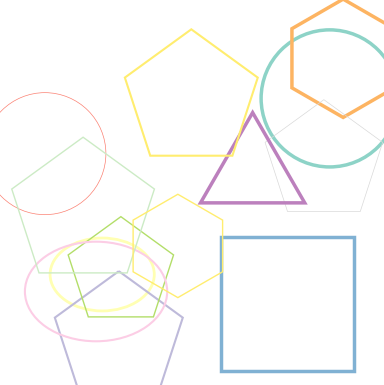[{"shape": "circle", "thickness": 2.5, "radius": 0.89, "center": [0.856, 0.744]}, {"shape": "oval", "thickness": 2, "radius": 0.68, "center": [0.265, 0.287]}, {"shape": "pentagon", "thickness": 1.5, "radius": 0.87, "center": [0.309, 0.121]}, {"shape": "circle", "thickness": 0.5, "radius": 0.79, "center": [0.117, 0.601]}, {"shape": "square", "thickness": 2.5, "radius": 0.87, "center": [0.747, 0.21]}, {"shape": "hexagon", "thickness": 2.5, "radius": 0.77, "center": [0.891, 0.849]}, {"shape": "pentagon", "thickness": 1, "radius": 0.72, "center": [0.314, 0.293]}, {"shape": "oval", "thickness": 1.5, "radius": 0.92, "center": [0.249, 0.243]}, {"shape": "pentagon", "thickness": 0.5, "radius": 0.8, "center": [0.841, 0.58]}, {"shape": "triangle", "thickness": 2.5, "radius": 0.78, "center": [0.656, 0.551]}, {"shape": "pentagon", "thickness": 1, "radius": 0.97, "center": [0.216, 0.449]}, {"shape": "hexagon", "thickness": 1, "radius": 0.67, "center": [0.462, 0.361]}, {"shape": "pentagon", "thickness": 1.5, "radius": 0.91, "center": [0.497, 0.742]}]